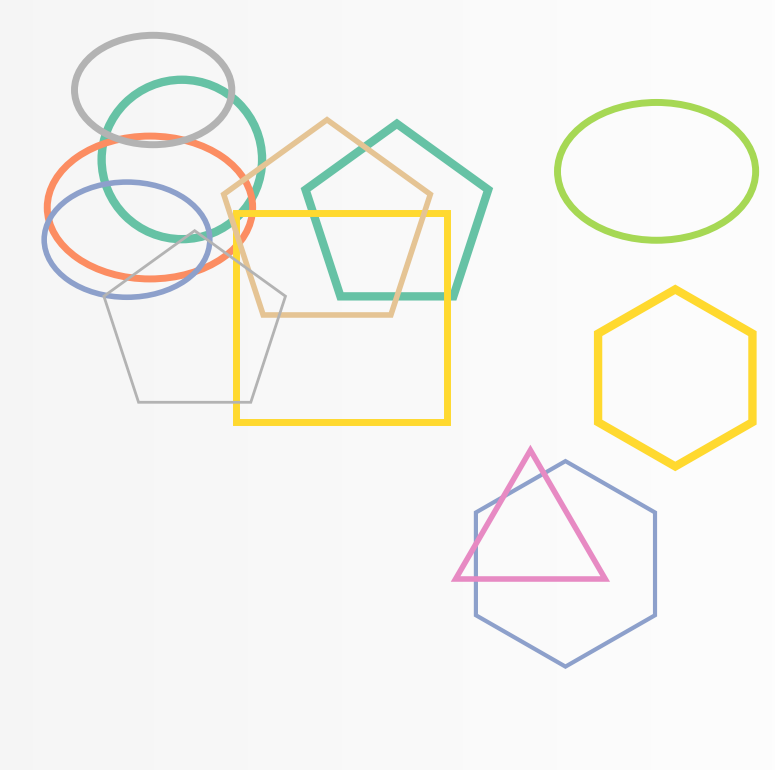[{"shape": "pentagon", "thickness": 3, "radius": 0.62, "center": [0.512, 0.715]}, {"shape": "circle", "thickness": 3, "radius": 0.52, "center": [0.235, 0.793]}, {"shape": "oval", "thickness": 2.5, "radius": 0.66, "center": [0.193, 0.731]}, {"shape": "oval", "thickness": 2, "radius": 0.53, "center": [0.164, 0.689]}, {"shape": "hexagon", "thickness": 1.5, "radius": 0.67, "center": [0.73, 0.268]}, {"shape": "triangle", "thickness": 2, "radius": 0.56, "center": [0.684, 0.304]}, {"shape": "oval", "thickness": 2.5, "radius": 0.64, "center": [0.847, 0.777]}, {"shape": "hexagon", "thickness": 3, "radius": 0.57, "center": [0.871, 0.509]}, {"shape": "square", "thickness": 2.5, "radius": 0.68, "center": [0.441, 0.588]}, {"shape": "pentagon", "thickness": 2, "radius": 0.7, "center": [0.422, 0.704]}, {"shape": "pentagon", "thickness": 1, "radius": 0.62, "center": [0.251, 0.577]}, {"shape": "oval", "thickness": 2.5, "radius": 0.51, "center": [0.198, 0.883]}]